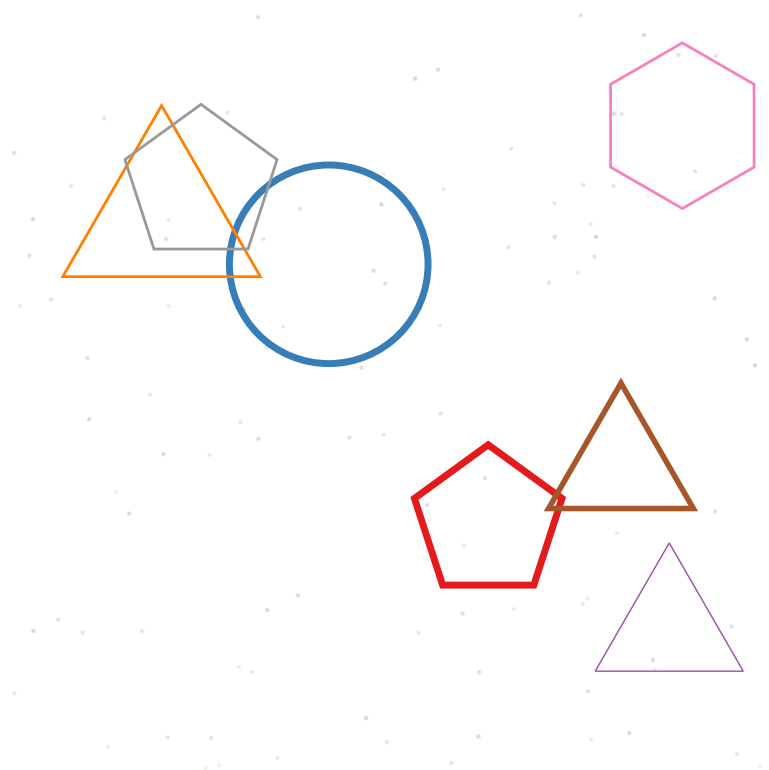[{"shape": "pentagon", "thickness": 2.5, "radius": 0.5, "center": [0.634, 0.322]}, {"shape": "circle", "thickness": 2.5, "radius": 0.64, "center": [0.427, 0.657]}, {"shape": "triangle", "thickness": 0.5, "radius": 0.56, "center": [0.869, 0.184]}, {"shape": "triangle", "thickness": 1, "radius": 0.74, "center": [0.21, 0.715]}, {"shape": "triangle", "thickness": 2, "radius": 0.54, "center": [0.806, 0.394]}, {"shape": "hexagon", "thickness": 1, "radius": 0.54, "center": [0.886, 0.837]}, {"shape": "pentagon", "thickness": 1, "radius": 0.52, "center": [0.261, 0.761]}]